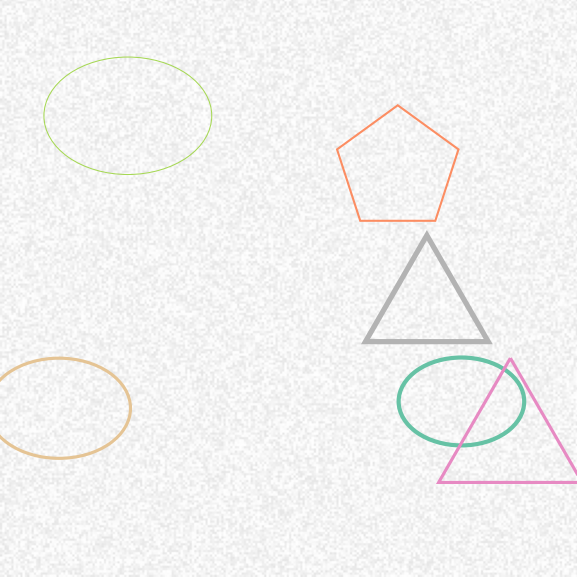[{"shape": "oval", "thickness": 2, "radius": 0.54, "center": [0.799, 0.304]}, {"shape": "pentagon", "thickness": 1, "radius": 0.55, "center": [0.689, 0.706]}, {"shape": "triangle", "thickness": 1.5, "radius": 0.72, "center": [0.884, 0.235]}, {"shape": "oval", "thickness": 0.5, "radius": 0.73, "center": [0.221, 0.799]}, {"shape": "oval", "thickness": 1.5, "radius": 0.62, "center": [0.102, 0.292]}, {"shape": "triangle", "thickness": 2.5, "radius": 0.61, "center": [0.739, 0.469]}]